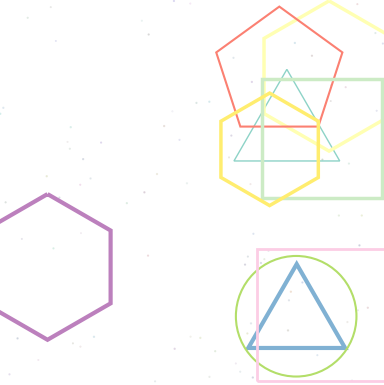[{"shape": "triangle", "thickness": 1, "radius": 0.79, "center": [0.745, 0.661]}, {"shape": "hexagon", "thickness": 2.5, "radius": 0.98, "center": [0.855, 0.803]}, {"shape": "pentagon", "thickness": 1.5, "radius": 0.86, "center": [0.726, 0.811]}, {"shape": "triangle", "thickness": 3, "radius": 0.73, "center": [0.771, 0.169]}, {"shape": "circle", "thickness": 1.5, "radius": 0.78, "center": [0.769, 0.179]}, {"shape": "square", "thickness": 2, "radius": 0.86, "center": [0.84, 0.181]}, {"shape": "hexagon", "thickness": 3, "radius": 0.95, "center": [0.123, 0.307]}, {"shape": "square", "thickness": 2.5, "radius": 0.78, "center": [0.836, 0.64]}, {"shape": "hexagon", "thickness": 2.5, "radius": 0.73, "center": [0.7, 0.612]}]